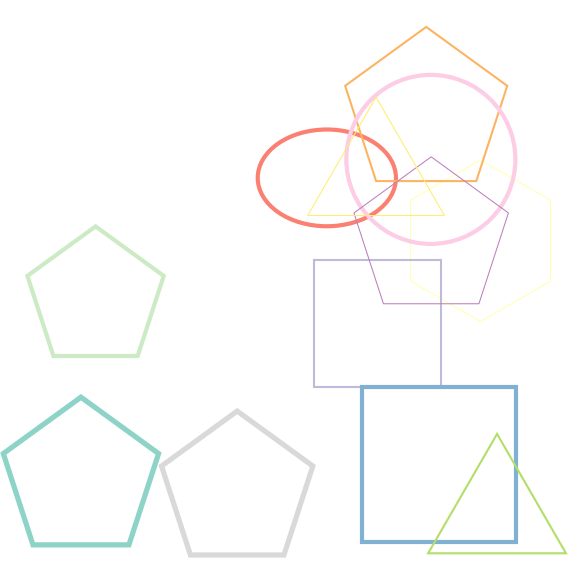[{"shape": "pentagon", "thickness": 2.5, "radius": 0.71, "center": [0.14, 0.17]}, {"shape": "hexagon", "thickness": 0.5, "radius": 0.7, "center": [0.832, 0.582]}, {"shape": "square", "thickness": 1, "radius": 0.55, "center": [0.654, 0.439]}, {"shape": "oval", "thickness": 2, "radius": 0.6, "center": [0.566, 0.691]}, {"shape": "square", "thickness": 2, "radius": 0.67, "center": [0.76, 0.194]}, {"shape": "pentagon", "thickness": 1, "radius": 0.74, "center": [0.738, 0.805]}, {"shape": "triangle", "thickness": 1, "radius": 0.69, "center": [0.861, 0.11]}, {"shape": "circle", "thickness": 2, "radius": 0.73, "center": [0.746, 0.723]}, {"shape": "pentagon", "thickness": 2.5, "radius": 0.69, "center": [0.411, 0.15]}, {"shape": "pentagon", "thickness": 0.5, "radius": 0.7, "center": [0.747, 0.587]}, {"shape": "pentagon", "thickness": 2, "radius": 0.62, "center": [0.165, 0.483]}, {"shape": "triangle", "thickness": 0.5, "radius": 0.68, "center": [0.651, 0.694]}]